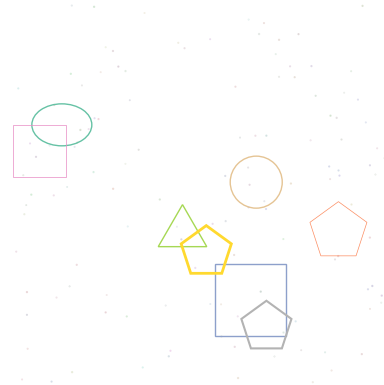[{"shape": "oval", "thickness": 1, "radius": 0.39, "center": [0.161, 0.676]}, {"shape": "pentagon", "thickness": 0.5, "radius": 0.39, "center": [0.879, 0.398]}, {"shape": "square", "thickness": 1, "radius": 0.46, "center": [0.65, 0.22]}, {"shape": "square", "thickness": 0.5, "radius": 0.34, "center": [0.103, 0.608]}, {"shape": "triangle", "thickness": 1, "radius": 0.36, "center": [0.474, 0.396]}, {"shape": "pentagon", "thickness": 2, "radius": 0.34, "center": [0.536, 0.346]}, {"shape": "circle", "thickness": 1, "radius": 0.34, "center": [0.666, 0.527]}, {"shape": "pentagon", "thickness": 1.5, "radius": 0.34, "center": [0.692, 0.15]}]